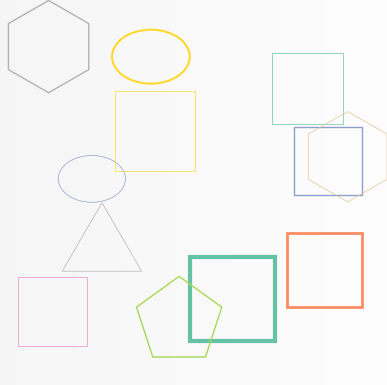[{"shape": "square", "thickness": 3, "radius": 0.55, "center": [0.601, 0.224]}, {"shape": "square", "thickness": 0.5, "radius": 0.46, "center": [0.794, 0.77]}, {"shape": "square", "thickness": 2, "radius": 0.48, "center": [0.837, 0.299]}, {"shape": "oval", "thickness": 0.5, "radius": 0.43, "center": [0.237, 0.535]}, {"shape": "square", "thickness": 1, "radius": 0.44, "center": [0.846, 0.583]}, {"shape": "square", "thickness": 0.5, "radius": 0.45, "center": [0.134, 0.191]}, {"shape": "pentagon", "thickness": 1, "radius": 0.58, "center": [0.462, 0.166]}, {"shape": "square", "thickness": 0.5, "radius": 0.52, "center": [0.401, 0.66]}, {"shape": "oval", "thickness": 1.5, "radius": 0.5, "center": [0.389, 0.853]}, {"shape": "hexagon", "thickness": 0.5, "radius": 0.59, "center": [0.897, 0.593]}, {"shape": "triangle", "thickness": 0.5, "radius": 0.59, "center": [0.263, 0.355]}, {"shape": "hexagon", "thickness": 1, "radius": 0.6, "center": [0.125, 0.879]}]